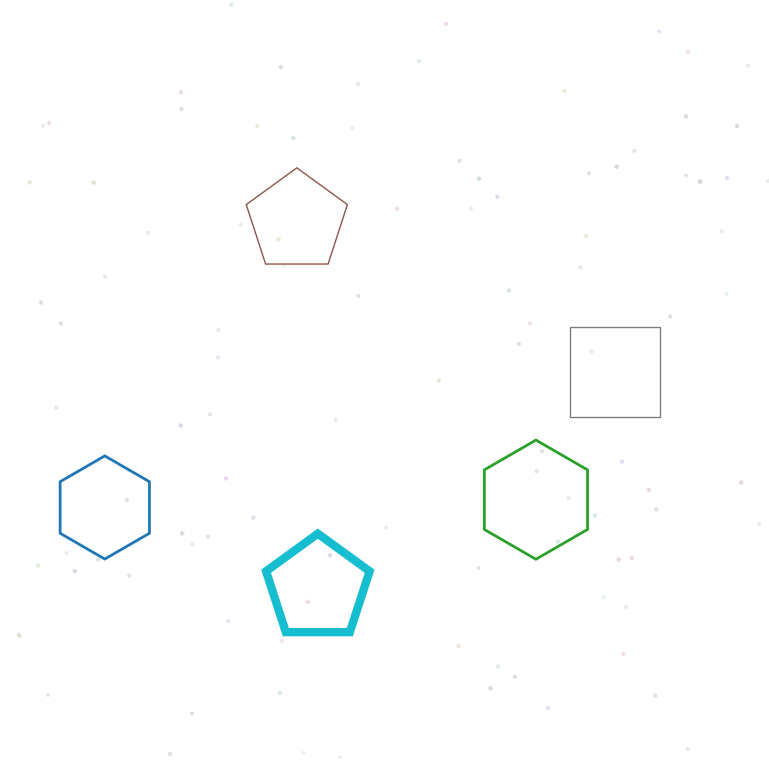[{"shape": "hexagon", "thickness": 1, "radius": 0.33, "center": [0.136, 0.341]}, {"shape": "hexagon", "thickness": 1, "radius": 0.39, "center": [0.696, 0.351]}, {"shape": "pentagon", "thickness": 0.5, "radius": 0.35, "center": [0.386, 0.713]}, {"shape": "square", "thickness": 0.5, "radius": 0.29, "center": [0.798, 0.517]}, {"shape": "pentagon", "thickness": 3, "radius": 0.35, "center": [0.413, 0.236]}]